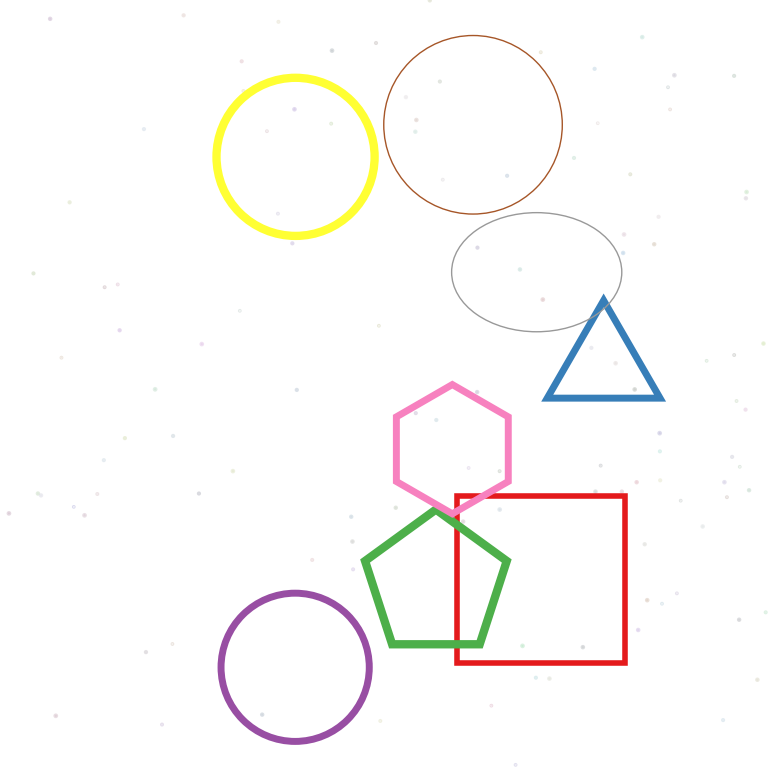[{"shape": "square", "thickness": 2, "radius": 0.54, "center": [0.703, 0.248]}, {"shape": "triangle", "thickness": 2.5, "radius": 0.42, "center": [0.784, 0.525]}, {"shape": "pentagon", "thickness": 3, "radius": 0.48, "center": [0.566, 0.242]}, {"shape": "circle", "thickness": 2.5, "radius": 0.48, "center": [0.383, 0.133]}, {"shape": "circle", "thickness": 3, "radius": 0.51, "center": [0.384, 0.796]}, {"shape": "circle", "thickness": 0.5, "radius": 0.58, "center": [0.614, 0.838]}, {"shape": "hexagon", "thickness": 2.5, "radius": 0.42, "center": [0.587, 0.417]}, {"shape": "oval", "thickness": 0.5, "radius": 0.55, "center": [0.697, 0.646]}]